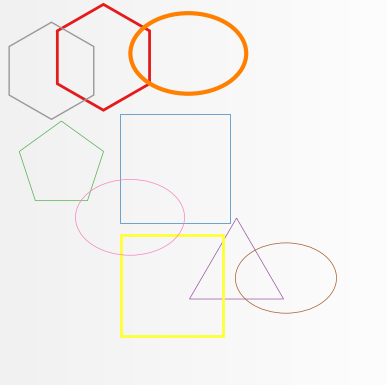[{"shape": "hexagon", "thickness": 2, "radius": 0.69, "center": [0.267, 0.851]}, {"shape": "square", "thickness": 0.5, "radius": 0.71, "center": [0.452, 0.562]}, {"shape": "pentagon", "thickness": 0.5, "radius": 0.57, "center": [0.158, 0.571]}, {"shape": "triangle", "thickness": 0.5, "radius": 0.7, "center": [0.61, 0.293]}, {"shape": "oval", "thickness": 3, "radius": 0.75, "center": [0.486, 0.861]}, {"shape": "square", "thickness": 2, "radius": 0.66, "center": [0.443, 0.26]}, {"shape": "oval", "thickness": 0.5, "radius": 0.65, "center": [0.738, 0.278]}, {"shape": "oval", "thickness": 0.5, "radius": 0.7, "center": [0.336, 0.436]}, {"shape": "hexagon", "thickness": 1, "radius": 0.63, "center": [0.133, 0.816]}]